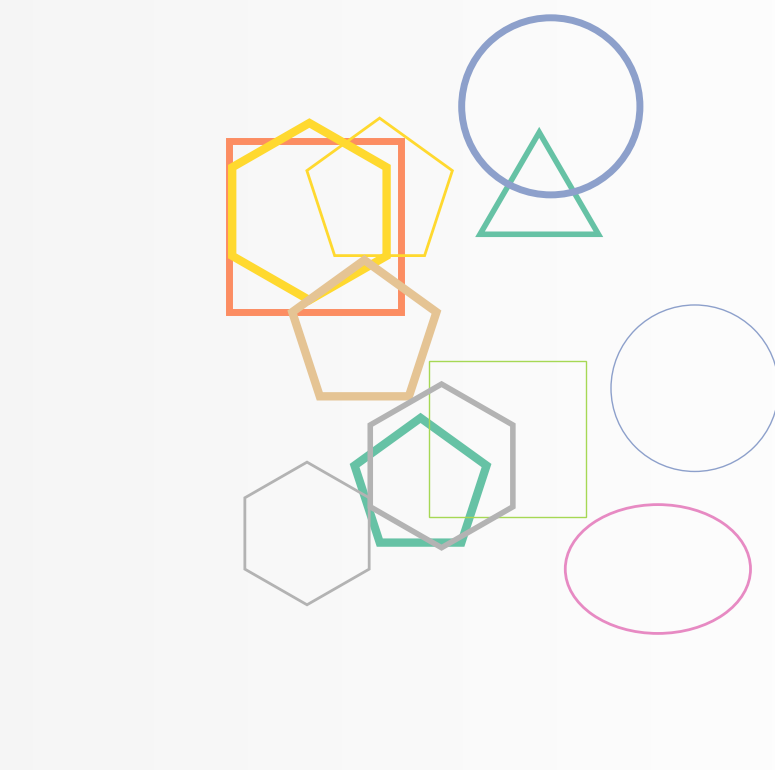[{"shape": "pentagon", "thickness": 3, "radius": 0.45, "center": [0.543, 0.368]}, {"shape": "triangle", "thickness": 2, "radius": 0.44, "center": [0.696, 0.74]}, {"shape": "square", "thickness": 2.5, "radius": 0.55, "center": [0.407, 0.706]}, {"shape": "circle", "thickness": 0.5, "radius": 0.54, "center": [0.897, 0.496]}, {"shape": "circle", "thickness": 2.5, "radius": 0.57, "center": [0.711, 0.862]}, {"shape": "oval", "thickness": 1, "radius": 0.6, "center": [0.849, 0.261]}, {"shape": "square", "thickness": 0.5, "radius": 0.51, "center": [0.655, 0.43]}, {"shape": "pentagon", "thickness": 1, "radius": 0.49, "center": [0.49, 0.748]}, {"shape": "hexagon", "thickness": 3, "radius": 0.58, "center": [0.399, 0.725]}, {"shape": "pentagon", "thickness": 3, "radius": 0.49, "center": [0.47, 0.564]}, {"shape": "hexagon", "thickness": 2, "radius": 0.53, "center": [0.57, 0.395]}, {"shape": "hexagon", "thickness": 1, "radius": 0.46, "center": [0.396, 0.307]}]